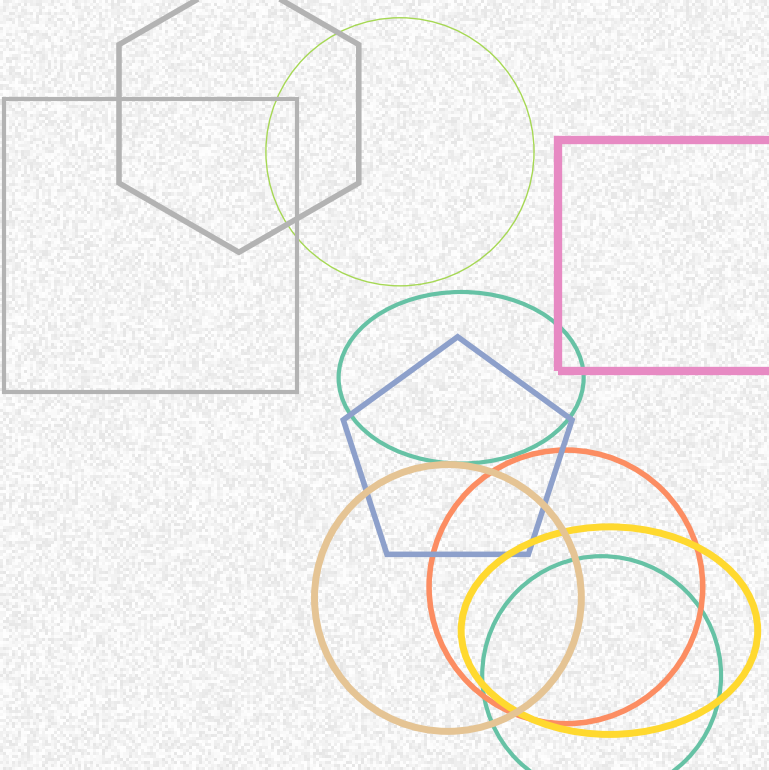[{"shape": "circle", "thickness": 1.5, "radius": 0.78, "center": [0.781, 0.123]}, {"shape": "oval", "thickness": 1.5, "radius": 0.8, "center": [0.599, 0.509]}, {"shape": "circle", "thickness": 2, "radius": 0.89, "center": [0.735, 0.238]}, {"shape": "pentagon", "thickness": 2, "radius": 0.78, "center": [0.594, 0.406]}, {"shape": "square", "thickness": 3, "radius": 0.75, "center": [0.874, 0.668]}, {"shape": "circle", "thickness": 0.5, "radius": 0.87, "center": [0.519, 0.803]}, {"shape": "oval", "thickness": 2.5, "radius": 0.96, "center": [0.791, 0.181]}, {"shape": "circle", "thickness": 2.5, "radius": 0.87, "center": [0.582, 0.223]}, {"shape": "square", "thickness": 1.5, "radius": 0.95, "center": [0.196, 0.681]}, {"shape": "hexagon", "thickness": 2, "radius": 0.9, "center": [0.31, 0.852]}]